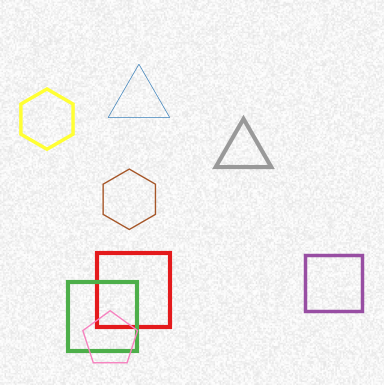[{"shape": "square", "thickness": 3, "radius": 0.48, "center": [0.346, 0.247]}, {"shape": "triangle", "thickness": 0.5, "radius": 0.46, "center": [0.361, 0.741]}, {"shape": "square", "thickness": 3, "radius": 0.45, "center": [0.267, 0.178]}, {"shape": "square", "thickness": 2.5, "radius": 0.36, "center": [0.866, 0.266]}, {"shape": "hexagon", "thickness": 2.5, "radius": 0.39, "center": [0.122, 0.691]}, {"shape": "hexagon", "thickness": 1, "radius": 0.39, "center": [0.336, 0.482]}, {"shape": "pentagon", "thickness": 1, "radius": 0.37, "center": [0.286, 0.118]}, {"shape": "triangle", "thickness": 3, "radius": 0.42, "center": [0.632, 0.608]}]